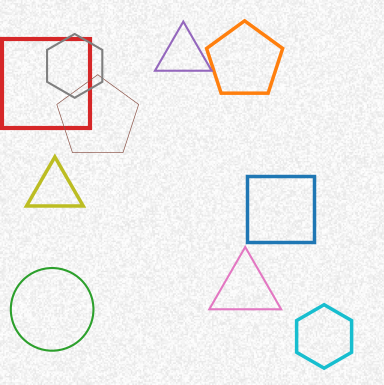[{"shape": "square", "thickness": 2.5, "radius": 0.43, "center": [0.729, 0.456]}, {"shape": "pentagon", "thickness": 2.5, "radius": 0.52, "center": [0.635, 0.842]}, {"shape": "circle", "thickness": 1.5, "radius": 0.54, "center": [0.135, 0.196]}, {"shape": "square", "thickness": 3, "radius": 0.57, "center": [0.12, 0.783]}, {"shape": "triangle", "thickness": 1.5, "radius": 0.43, "center": [0.476, 0.859]}, {"shape": "pentagon", "thickness": 0.5, "radius": 0.56, "center": [0.254, 0.694]}, {"shape": "triangle", "thickness": 1.5, "radius": 0.54, "center": [0.637, 0.251]}, {"shape": "hexagon", "thickness": 1.5, "radius": 0.41, "center": [0.194, 0.829]}, {"shape": "triangle", "thickness": 2.5, "radius": 0.42, "center": [0.142, 0.507]}, {"shape": "hexagon", "thickness": 2.5, "radius": 0.41, "center": [0.842, 0.126]}]